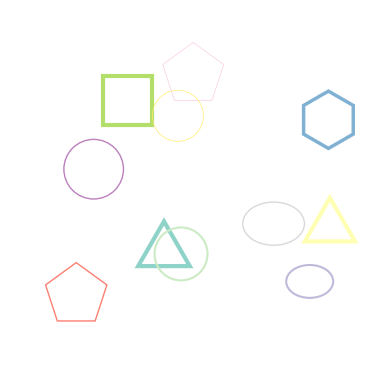[{"shape": "triangle", "thickness": 3, "radius": 0.39, "center": [0.426, 0.348]}, {"shape": "triangle", "thickness": 3, "radius": 0.38, "center": [0.857, 0.411]}, {"shape": "oval", "thickness": 1.5, "radius": 0.3, "center": [0.804, 0.269]}, {"shape": "pentagon", "thickness": 1, "radius": 0.42, "center": [0.198, 0.234]}, {"shape": "hexagon", "thickness": 2.5, "radius": 0.37, "center": [0.853, 0.689]}, {"shape": "square", "thickness": 3, "radius": 0.32, "center": [0.331, 0.74]}, {"shape": "pentagon", "thickness": 0.5, "radius": 0.42, "center": [0.502, 0.807]}, {"shape": "oval", "thickness": 1, "radius": 0.4, "center": [0.711, 0.419]}, {"shape": "circle", "thickness": 1, "radius": 0.39, "center": [0.243, 0.561]}, {"shape": "circle", "thickness": 1.5, "radius": 0.34, "center": [0.47, 0.34]}, {"shape": "circle", "thickness": 0.5, "radius": 0.33, "center": [0.462, 0.699]}]